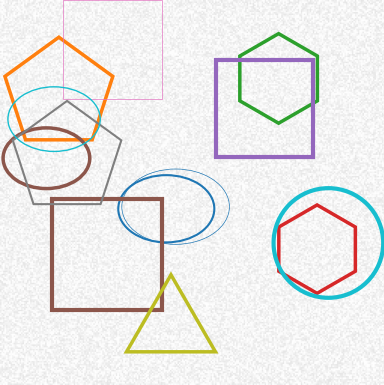[{"shape": "oval", "thickness": 0.5, "radius": 0.7, "center": [0.456, 0.463]}, {"shape": "oval", "thickness": 1.5, "radius": 0.62, "center": [0.432, 0.458]}, {"shape": "pentagon", "thickness": 2.5, "radius": 0.74, "center": [0.153, 0.756]}, {"shape": "hexagon", "thickness": 2.5, "radius": 0.58, "center": [0.724, 0.796]}, {"shape": "hexagon", "thickness": 2.5, "radius": 0.57, "center": [0.824, 0.353]}, {"shape": "square", "thickness": 3, "radius": 0.63, "center": [0.687, 0.719]}, {"shape": "square", "thickness": 3, "radius": 0.72, "center": [0.278, 0.339]}, {"shape": "oval", "thickness": 2.5, "radius": 0.56, "center": [0.121, 0.589]}, {"shape": "square", "thickness": 0.5, "radius": 0.64, "center": [0.292, 0.872]}, {"shape": "pentagon", "thickness": 1.5, "radius": 0.74, "center": [0.174, 0.59]}, {"shape": "triangle", "thickness": 2.5, "radius": 0.67, "center": [0.444, 0.153]}, {"shape": "oval", "thickness": 1, "radius": 0.6, "center": [0.14, 0.691]}, {"shape": "circle", "thickness": 3, "radius": 0.71, "center": [0.853, 0.369]}]